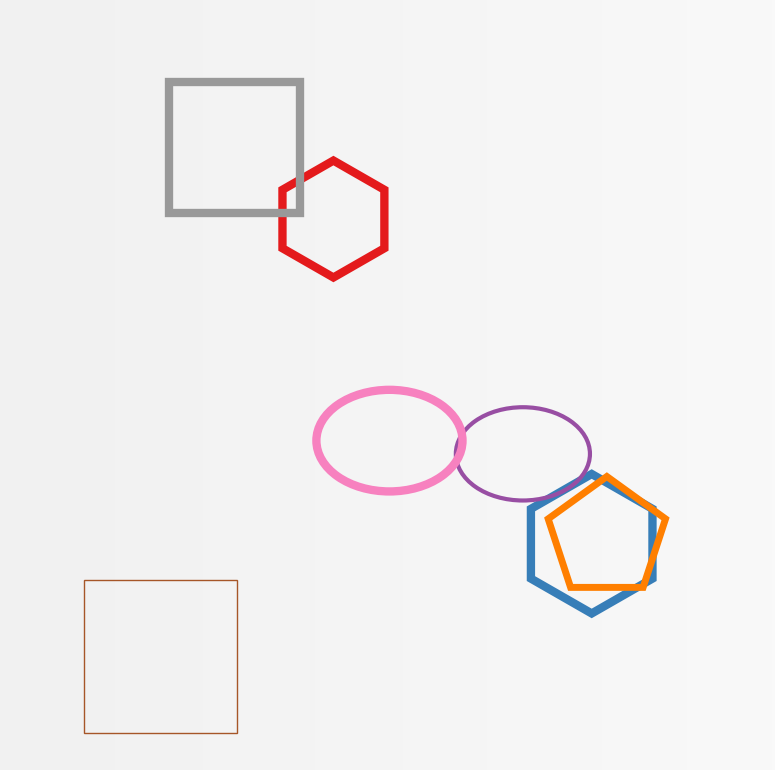[{"shape": "hexagon", "thickness": 3, "radius": 0.38, "center": [0.43, 0.716]}, {"shape": "hexagon", "thickness": 3, "radius": 0.45, "center": [0.763, 0.294]}, {"shape": "oval", "thickness": 1.5, "radius": 0.43, "center": [0.675, 0.411]}, {"shape": "pentagon", "thickness": 2.5, "radius": 0.4, "center": [0.783, 0.302]}, {"shape": "square", "thickness": 0.5, "radius": 0.5, "center": [0.207, 0.148]}, {"shape": "oval", "thickness": 3, "radius": 0.47, "center": [0.503, 0.428]}, {"shape": "square", "thickness": 3, "radius": 0.42, "center": [0.303, 0.808]}]